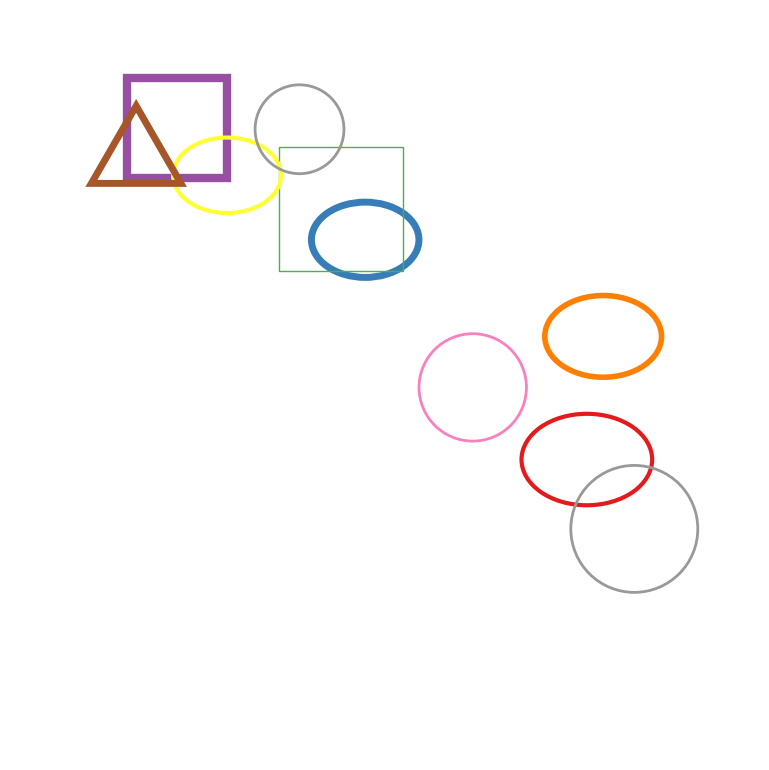[{"shape": "oval", "thickness": 1.5, "radius": 0.42, "center": [0.762, 0.403]}, {"shape": "oval", "thickness": 2.5, "radius": 0.35, "center": [0.474, 0.689]}, {"shape": "square", "thickness": 0.5, "radius": 0.4, "center": [0.443, 0.729]}, {"shape": "square", "thickness": 3, "radius": 0.32, "center": [0.23, 0.834]}, {"shape": "oval", "thickness": 2, "radius": 0.38, "center": [0.783, 0.563]}, {"shape": "oval", "thickness": 1.5, "radius": 0.35, "center": [0.295, 0.772]}, {"shape": "triangle", "thickness": 2.5, "radius": 0.34, "center": [0.177, 0.795]}, {"shape": "circle", "thickness": 1, "radius": 0.35, "center": [0.614, 0.497]}, {"shape": "circle", "thickness": 1, "radius": 0.29, "center": [0.389, 0.832]}, {"shape": "circle", "thickness": 1, "radius": 0.41, "center": [0.824, 0.313]}]